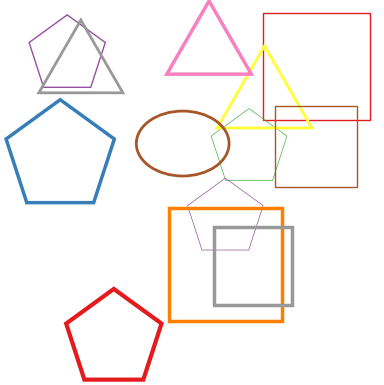[{"shape": "pentagon", "thickness": 3, "radius": 0.65, "center": [0.296, 0.119]}, {"shape": "square", "thickness": 1, "radius": 0.7, "center": [0.822, 0.828]}, {"shape": "pentagon", "thickness": 2.5, "radius": 0.74, "center": [0.156, 0.593]}, {"shape": "pentagon", "thickness": 0.5, "radius": 0.52, "center": [0.647, 0.615]}, {"shape": "pentagon", "thickness": 1, "radius": 0.52, "center": [0.175, 0.857]}, {"shape": "pentagon", "thickness": 0.5, "radius": 0.52, "center": [0.585, 0.434]}, {"shape": "square", "thickness": 2.5, "radius": 0.74, "center": [0.586, 0.312]}, {"shape": "triangle", "thickness": 2, "radius": 0.71, "center": [0.687, 0.739]}, {"shape": "oval", "thickness": 2, "radius": 0.6, "center": [0.475, 0.627]}, {"shape": "square", "thickness": 1, "radius": 0.53, "center": [0.821, 0.619]}, {"shape": "triangle", "thickness": 2.5, "radius": 0.63, "center": [0.543, 0.871]}, {"shape": "triangle", "thickness": 2, "radius": 0.63, "center": [0.21, 0.822]}, {"shape": "square", "thickness": 2.5, "radius": 0.51, "center": [0.658, 0.31]}]